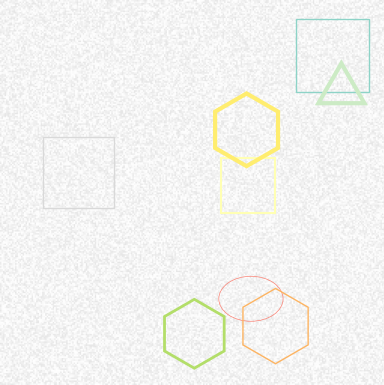[{"shape": "square", "thickness": 1, "radius": 0.48, "center": [0.864, 0.856]}, {"shape": "square", "thickness": 1.5, "radius": 0.35, "center": [0.644, 0.518]}, {"shape": "oval", "thickness": 0.5, "radius": 0.42, "center": [0.652, 0.224]}, {"shape": "hexagon", "thickness": 1, "radius": 0.49, "center": [0.716, 0.153]}, {"shape": "hexagon", "thickness": 2, "radius": 0.45, "center": [0.505, 0.133]}, {"shape": "square", "thickness": 1, "radius": 0.46, "center": [0.203, 0.552]}, {"shape": "triangle", "thickness": 3, "radius": 0.34, "center": [0.887, 0.766]}, {"shape": "hexagon", "thickness": 3, "radius": 0.47, "center": [0.64, 0.663]}]